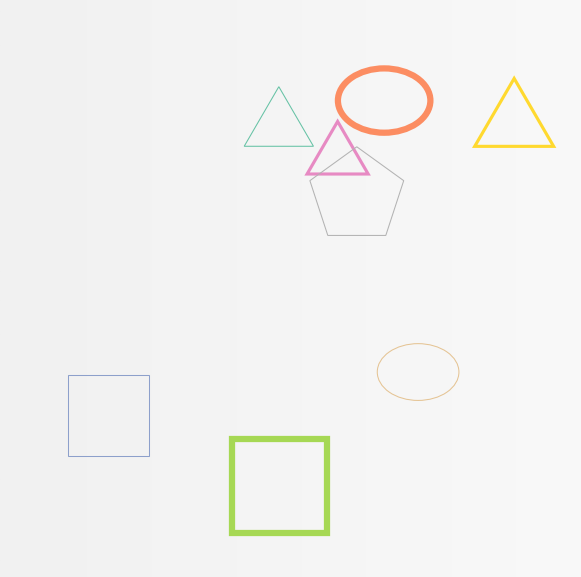[{"shape": "triangle", "thickness": 0.5, "radius": 0.34, "center": [0.48, 0.78]}, {"shape": "oval", "thickness": 3, "radius": 0.4, "center": [0.661, 0.825]}, {"shape": "square", "thickness": 0.5, "radius": 0.35, "center": [0.186, 0.28]}, {"shape": "triangle", "thickness": 1.5, "radius": 0.3, "center": [0.581, 0.728]}, {"shape": "square", "thickness": 3, "radius": 0.41, "center": [0.481, 0.158]}, {"shape": "triangle", "thickness": 1.5, "radius": 0.39, "center": [0.885, 0.785]}, {"shape": "oval", "thickness": 0.5, "radius": 0.35, "center": [0.719, 0.355]}, {"shape": "pentagon", "thickness": 0.5, "radius": 0.42, "center": [0.614, 0.66]}]